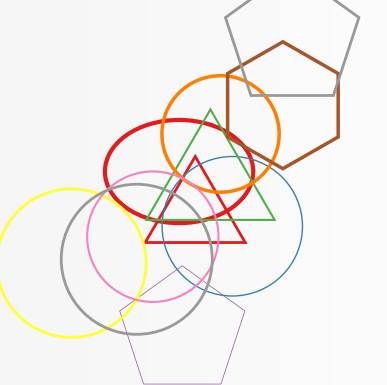[{"shape": "triangle", "thickness": 2, "radius": 0.75, "center": [0.504, 0.445]}, {"shape": "oval", "thickness": 3, "radius": 0.96, "center": [0.462, 0.554]}, {"shape": "circle", "thickness": 1, "radius": 0.91, "center": [0.599, 0.412]}, {"shape": "triangle", "thickness": 1.5, "radius": 0.96, "center": [0.543, 0.524]}, {"shape": "pentagon", "thickness": 0.5, "radius": 0.85, "center": [0.47, 0.14]}, {"shape": "circle", "thickness": 2.5, "radius": 0.76, "center": [0.569, 0.652]}, {"shape": "circle", "thickness": 2, "radius": 0.96, "center": [0.184, 0.317]}, {"shape": "hexagon", "thickness": 2.5, "radius": 0.82, "center": [0.73, 0.727]}, {"shape": "circle", "thickness": 1.5, "radius": 0.85, "center": [0.394, 0.385]}, {"shape": "circle", "thickness": 2, "radius": 0.97, "center": [0.353, 0.327]}, {"shape": "pentagon", "thickness": 2, "radius": 0.91, "center": [0.754, 0.898]}]